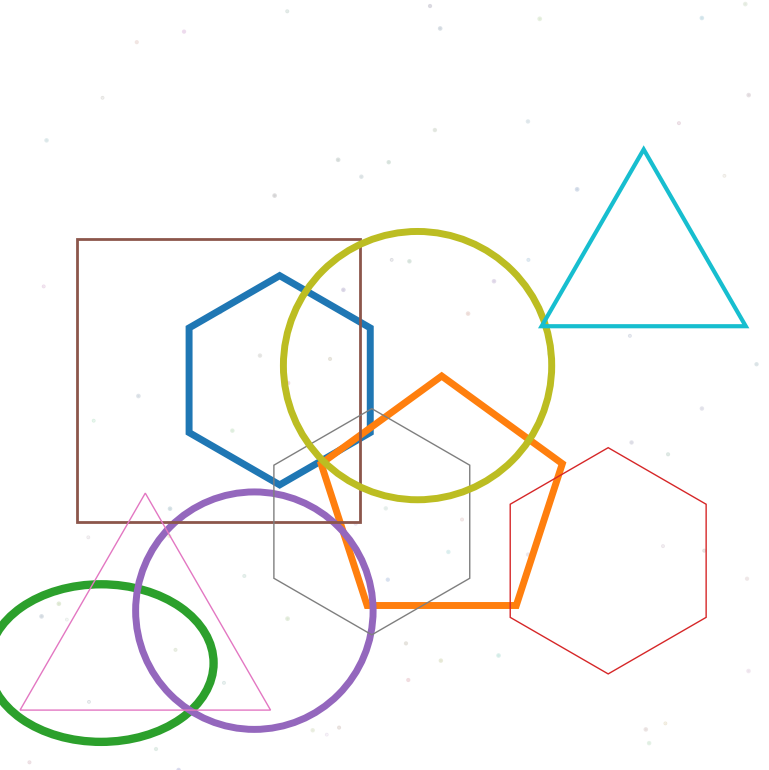[{"shape": "hexagon", "thickness": 2.5, "radius": 0.68, "center": [0.363, 0.506]}, {"shape": "pentagon", "thickness": 2.5, "radius": 0.82, "center": [0.574, 0.347]}, {"shape": "oval", "thickness": 3, "radius": 0.73, "center": [0.131, 0.139]}, {"shape": "hexagon", "thickness": 0.5, "radius": 0.73, "center": [0.79, 0.272]}, {"shape": "circle", "thickness": 2.5, "radius": 0.77, "center": [0.33, 0.207]}, {"shape": "square", "thickness": 1, "radius": 0.92, "center": [0.284, 0.506]}, {"shape": "triangle", "thickness": 0.5, "radius": 0.94, "center": [0.189, 0.172]}, {"shape": "hexagon", "thickness": 0.5, "radius": 0.73, "center": [0.483, 0.322]}, {"shape": "circle", "thickness": 2.5, "radius": 0.87, "center": [0.542, 0.525]}, {"shape": "triangle", "thickness": 1.5, "radius": 0.77, "center": [0.836, 0.653]}]